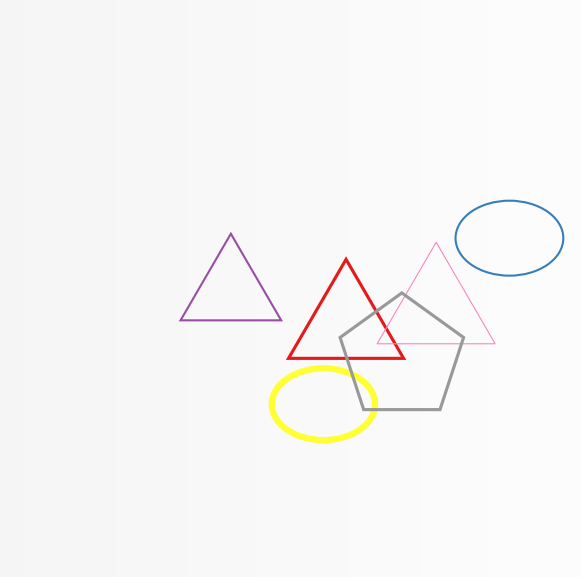[{"shape": "triangle", "thickness": 1.5, "radius": 0.57, "center": [0.595, 0.436]}, {"shape": "oval", "thickness": 1, "radius": 0.46, "center": [0.876, 0.587]}, {"shape": "triangle", "thickness": 1, "radius": 0.5, "center": [0.397, 0.494]}, {"shape": "oval", "thickness": 3, "radius": 0.44, "center": [0.556, 0.299]}, {"shape": "triangle", "thickness": 0.5, "radius": 0.59, "center": [0.75, 0.462]}, {"shape": "pentagon", "thickness": 1.5, "radius": 0.56, "center": [0.691, 0.38]}]